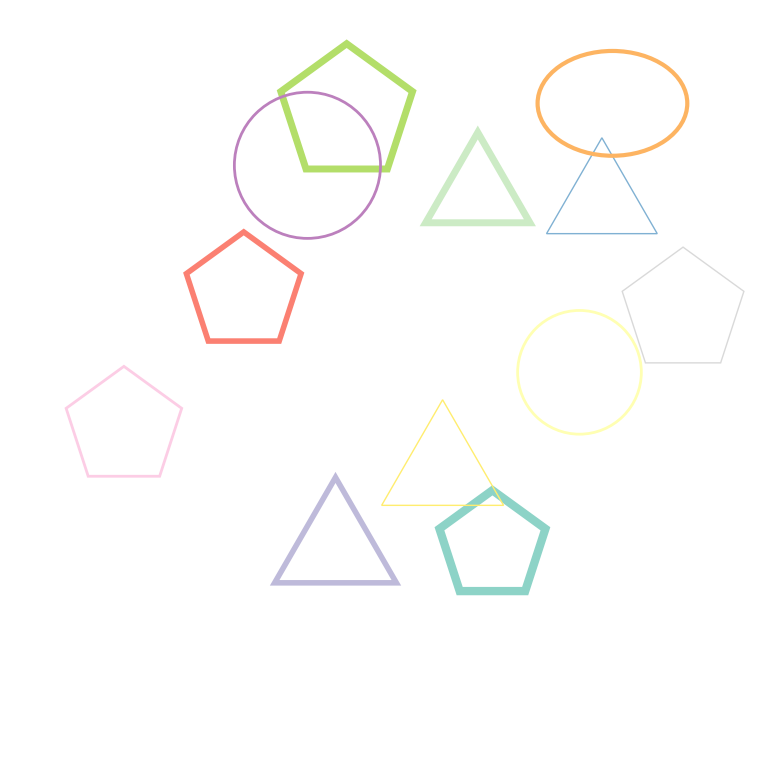[{"shape": "pentagon", "thickness": 3, "radius": 0.36, "center": [0.64, 0.291]}, {"shape": "circle", "thickness": 1, "radius": 0.4, "center": [0.753, 0.516]}, {"shape": "triangle", "thickness": 2, "radius": 0.46, "center": [0.436, 0.289]}, {"shape": "pentagon", "thickness": 2, "radius": 0.39, "center": [0.317, 0.62]}, {"shape": "triangle", "thickness": 0.5, "radius": 0.41, "center": [0.782, 0.738]}, {"shape": "oval", "thickness": 1.5, "radius": 0.49, "center": [0.795, 0.866]}, {"shape": "pentagon", "thickness": 2.5, "radius": 0.45, "center": [0.45, 0.853]}, {"shape": "pentagon", "thickness": 1, "radius": 0.39, "center": [0.161, 0.445]}, {"shape": "pentagon", "thickness": 0.5, "radius": 0.42, "center": [0.887, 0.596]}, {"shape": "circle", "thickness": 1, "radius": 0.47, "center": [0.399, 0.785]}, {"shape": "triangle", "thickness": 2.5, "radius": 0.39, "center": [0.62, 0.75]}, {"shape": "triangle", "thickness": 0.5, "radius": 0.46, "center": [0.575, 0.389]}]